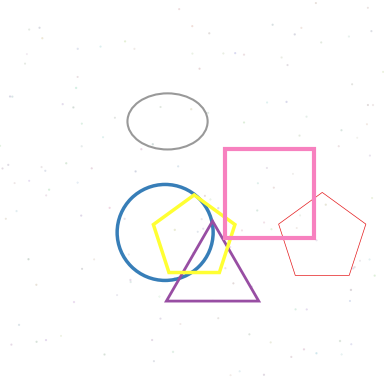[{"shape": "pentagon", "thickness": 0.5, "radius": 0.6, "center": [0.837, 0.381]}, {"shape": "circle", "thickness": 2.5, "radius": 0.62, "center": [0.429, 0.396]}, {"shape": "triangle", "thickness": 2, "radius": 0.69, "center": [0.552, 0.287]}, {"shape": "pentagon", "thickness": 2.5, "radius": 0.56, "center": [0.504, 0.382]}, {"shape": "square", "thickness": 3, "radius": 0.58, "center": [0.699, 0.497]}, {"shape": "oval", "thickness": 1.5, "radius": 0.52, "center": [0.435, 0.685]}]